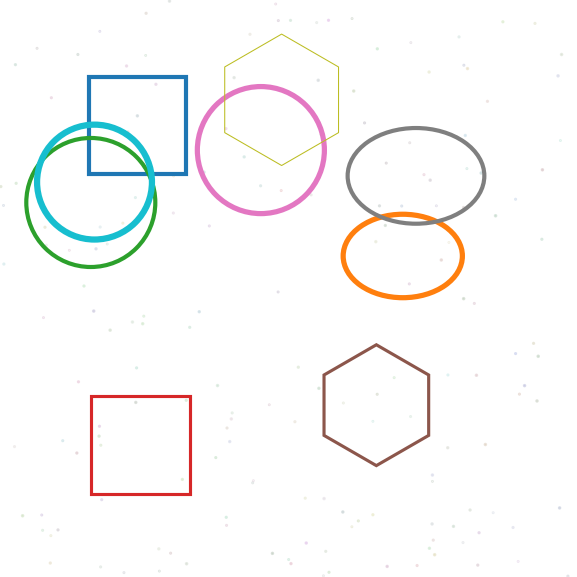[{"shape": "square", "thickness": 2, "radius": 0.42, "center": [0.238, 0.782]}, {"shape": "oval", "thickness": 2.5, "radius": 0.52, "center": [0.697, 0.556]}, {"shape": "circle", "thickness": 2, "radius": 0.56, "center": [0.157, 0.649]}, {"shape": "square", "thickness": 1.5, "radius": 0.43, "center": [0.243, 0.228]}, {"shape": "hexagon", "thickness": 1.5, "radius": 0.52, "center": [0.652, 0.298]}, {"shape": "circle", "thickness": 2.5, "radius": 0.55, "center": [0.452, 0.739]}, {"shape": "oval", "thickness": 2, "radius": 0.59, "center": [0.72, 0.695]}, {"shape": "hexagon", "thickness": 0.5, "radius": 0.57, "center": [0.488, 0.826]}, {"shape": "circle", "thickness": 3, "radius": 0.5, "center": [0.164, 0.684]}]